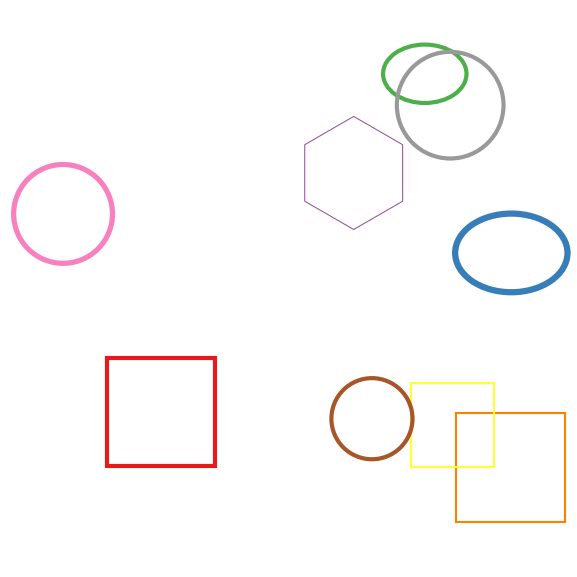[{"shape": "square", "thickness": 2, "radius": 0.47, "center": [0.278, 0.286]}, {"shape": "oval", "thickness": 3, "radius": 0.49, "center": [0.885, 0.561]}, {"shape": "oval", "thickness": 2, "radius": 0.36, "center": [0.736, 0.871]}, {"shape": "hexagon", "thickness": 0.5, "radius": 0.49, "center": [0.612, 0.7]}, {"shape": "square", "thickness": 1, "radius": 0.47, "center": [0.884, 0.189]}, {"shape": "square", "thickness": 1, "radius": 0.36, "center": [0.783, 0.264]}, {"shape": "circle", "thickness": 2, "radius": 0.35, "center": [0.644, 0.274]}, {"shape": "circle", "thickness": 2.5, "radius": 0.43, "center": [0.109, 0.629]}, {"shape": "circle", "thickness": 2, "radius": 0.46, "center": [0.78, 0.817]}]